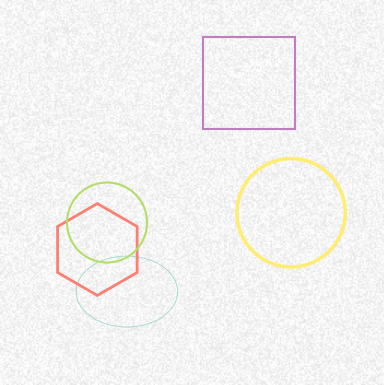[{"shape": "oval", "thickness": 0.5, "radius": 0.66, "center": [0.33, 0.243]}, {"shape": "hexagon", "thickness": 2, "radius": 0.6, "center": [0.253, 0.352]}, {"shape": "circle", "thickness": 1.5, "radius": 0.52, "center": [0.278, 0.422]}, {"shape": "square", "thickness": 1.5, "radius": 0.6, "center": [0.646, 0.784]}, {"shape": "circle", "thickness": 2.5, "radius": 0.7, "center": [0.756, 0.447]}]